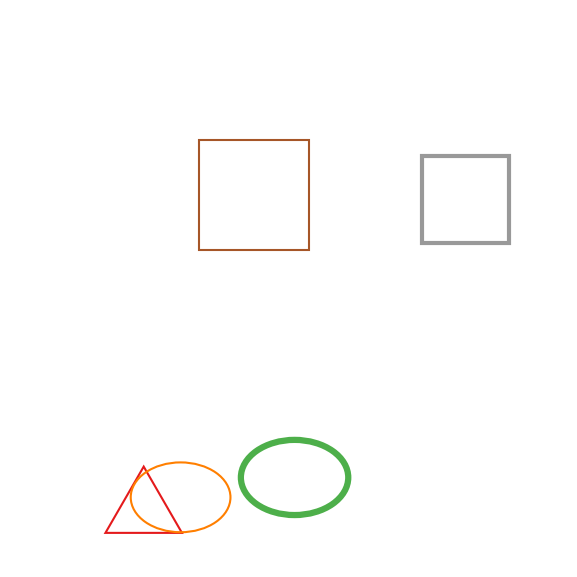[{"shape": "triangle", "thickness": 1, "radius": 0.38, "center": [0.249, 0.115]}, {"shape": "oval", "thickness": 3, "radius": 0.46, "center": [0.51, 0.172]}, {"shape": "oval", "thickness": 1, "radius": 0.43, "center": [0.313, 0.138]}, {"shape": "square", "thickness": 1, "radius": 0.48, "center": [0.44, 0.661]}, {"shape": "square", "thickness": 2, "radius": 0.38, "center": [0.806, 0.653]}]